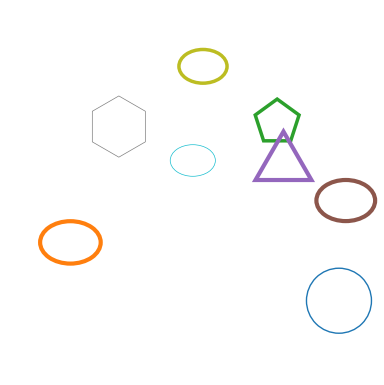[{"shape": "circle", "thickness": 1, "radius": 0.42, "center": [0.88, 0.219]}, {"shape": "oval", "thickness": 3, "radius": 0.39, "center": [0.183, 0.37]}, {"shape": "pentagon", "thickness": 2.5, "radius": 0.3, "center": [0.72, 0.683]}, {"shape": "triangle", "thickness": 3, "radius": 0.42, "center": [0.736, 0.574]}, {"shape": "oval", "thickness": 3, "radius": 0.38, "center": [0.898, 0.479]}, {"shape": "hexagon", "thickness": 0.5, "radius": 0.4, "center": [0.309, 0.671]}, {"shape": "oval", "thickness": 2.5, "radius": 0.31, "center": [0.527, 0.828]}, {"shape": "oval", "thickness": 0.5, "radius": 0.29, "center": [0.501, 0.583]}]